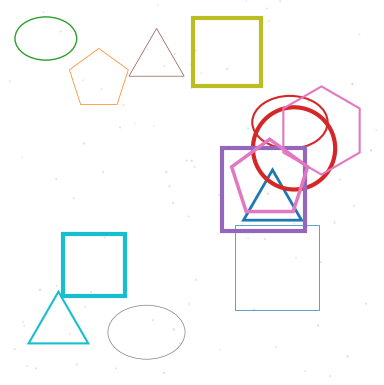[{"shape": "triangle", "thickness": 2, "radius": 0.44, "center": [0.708, 0.472]}, {"shape": "square", "thickness": 0.5, "radius": 0.55, "center": [0.72, 0.305]}, {"shape": "pentagon", "thickness": 0.5, "radius": 0.4, "center": [0.257, 0.794]}, {"shape": "oval", "thickness": 1, "radius": 0.4, "center": [0.119, 0.9]}, {"shape": "oval", "thickness": 1.5, "radius": 0.49, "center": [0.753, 0.682]}, {"shape": "circle", "thickness": 3, "radius": 0.53, "center": [0.764, 0.615]}, {"shape": "square", "thickness": 3, "radius": 0.54, "center": [0.685, 0.507]}, {"shape": "triangle", "thickness": 0.5, "radius": 0.41, "center": [0.407, 0.843]}, {"shape": "pentagon", "thickness": 2.5, "radius": 0.52, "center": [0.7, 0.534]}, {"shape": "hexagon", "thickness": 1.5, "radius": 0.57, "center": [0.835, 0.661]}, {"shape": "oval", "thickness": 0.5, "radius": 0.5, "center": [0.38, 0.137]}, {"shape": "square", "thickness": 3, "radius": 0.44, "center": [0.59, 0.864]}, {"shape": "triangle", "thickness": 1.5, "radius": 0.45, "center": [0.152, 0.153]}, {"shape": "square", "thickness": 3, "radius": 0.4, "center": [0.243, 0.313]}]